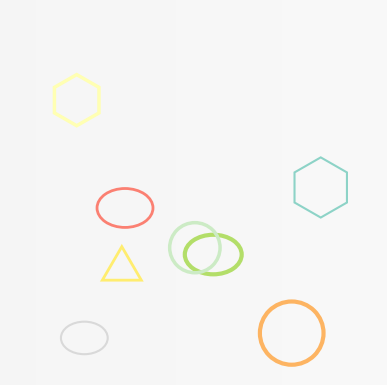[{"shape": "hexagon", "thickness": 1.5, "radius": 0.39, "center": [0.828, 0.513]}, {"shape": "hexagon", "thickness": 2.5, "radius": 0.33, "center": [0.198, 0.74]}, {"shape": "oval", "thickness": 2, "radius": 0.36, "center": [0.323, 0.46]}, {"shape": "circle", "thickness": 3, "radius": 0.41, "center": [0.753, 0.135]}, {"shape": "oval", "thickness": 3, "radius": 0.37, "center": [0.55, 0.339]}, {"shape": "oval", "thickness": 1.5, "radius": 0.3, "center": [0.218, 0.122]}, {"shape": "circle", "thickness": 2.5, "radius": 0.33, "center": [0.503, 0.357]}, {"shape": "triangle", "thickness": 2, "radius": 0.29, "center": [0.314, 0.301]}]